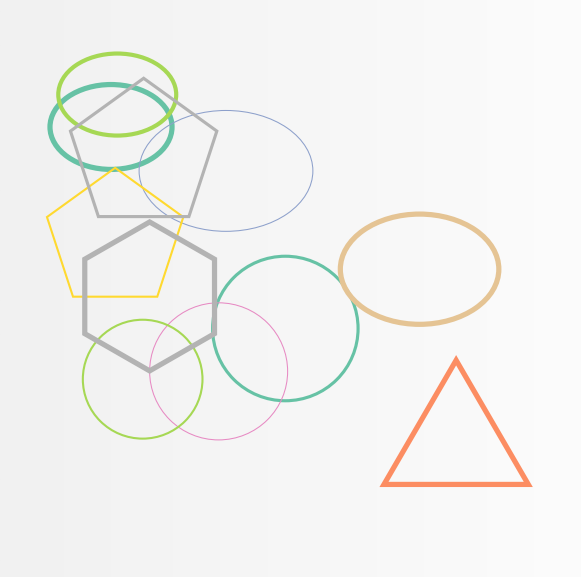[{"shape": "oval", "thickness": 2.5, "radius": 0.52, "center": [0.191, 0.779]}, {"shape": "circle", "thickness": 1.5, "radius": 0.63, "center": [0.491, 0.43]}, {"shape": "triangle", "thickness": 2.5, "radius": 0.72, "center": [0.785, 0.232]}, {"shape": "oval", "thickness": 0.5, "radius": 0.75, "center": [0.389, 0.703]}, {"shape": "circle", "thickness": 0.5, "radius": 0.59, "center": [0.376, 0.356]}, {"shape": "circle", "thickness": 1, "radius": 0.51, "center": [0.245, 0.343]}, {"shape": "oval", "thickness": 2, "radius": 0.51, "center": [0.202, 0.835]}, {"shape": "pentagon", "thickness": 1, "radius": 0.62, "center": [0.198, 0.585]}, {"shape": "oval", "thickness": 2.5, "radius": 0.68, "center": [0.722, 0.533]}, {"shape": "pentagon", "thickness": 1.5, "radius": 0.66, "center": [0.247, 0.731]}, {"shape": "hexagon", "thickness": 2.5, "radius": 0.64, "center": [0.257, 0.486]}]